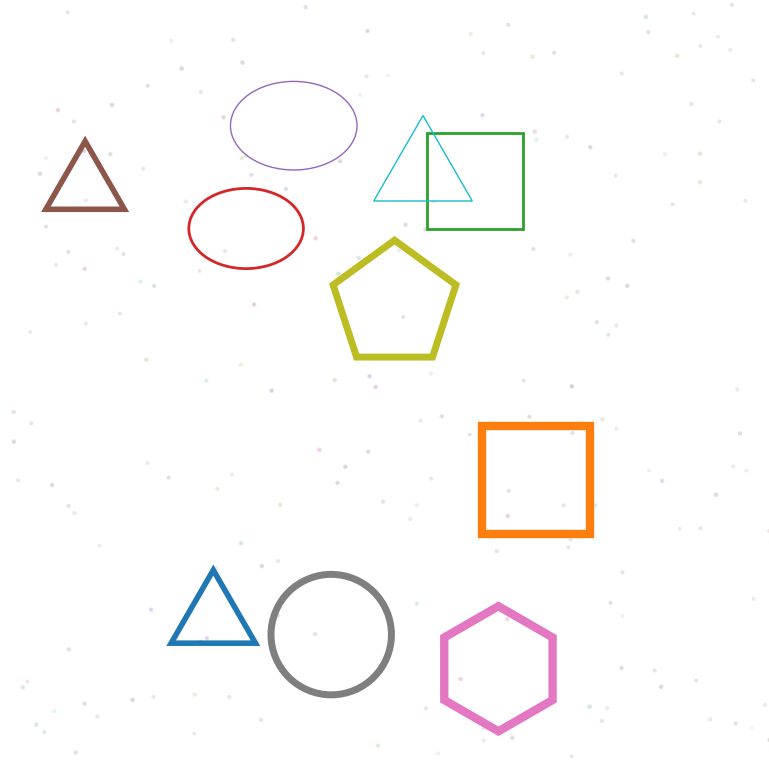[{"shape": "triangle", "thickness": 2, "radius": 0.32, "center": [0.277, 0.196]}, {"shape": "square", "thickness": 3, "radius": 0.35, "center": [0.696, 0.376]}, {"shape": "square", "thickness": 1, "radius": 0.31, "center": [0.617, 0.765]}, {"shape": "oval", "thickness": 1, "radius": 0.37, "center": [0.32, 0.703]}, {"shape": "oval", "thickness": 0.5, "radius": 0.41, "center": [0.381, 0.837]}, {"shape": "triangle", "thickness": 2, "radius": 0.29, "center": [0.111, 0.758]}, {"shape": "hexagon", "thickness": 3, "radius": 0.41, "center": [0.647, 0.131]}, {"shape": "circle", "thickness": 2.5, "radius": 0.39, "center": [0.43, 0.176]}, {"shape": "pentagon", "thickness": 2.5, "radius": 0.42, "center": [0.512, 0.604]}, {"shape": "triangle", "thickness": 0.5, "radius": 0.37, "center": [0.549, 0.776]}]